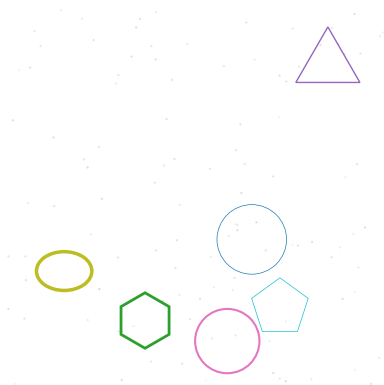[{"shape": "circle", "thickness": 0.5, "radius": 0.45, "center": [0.654, 0.378]}, {"shape": "hexagon", "thickness": 2, "radius": 0.36, "center": [0.377, 0.167]}, {"shape": "triangle", "thickness": 1, "radius": 0.48, "center": [0.852, 0.834]}, {"shape": "circle", "thickness": 1.5, "radius": 0.42, "center": [0.59, 0.114]}, {"shape": "oval", "thickness": 2.5, "radius": 0.36, "center": [0.167, 0.296]}, {"shape": "pentagon", "thickness": 0.5, "radius": 0.39, "center": [0.727, 0.201]}]